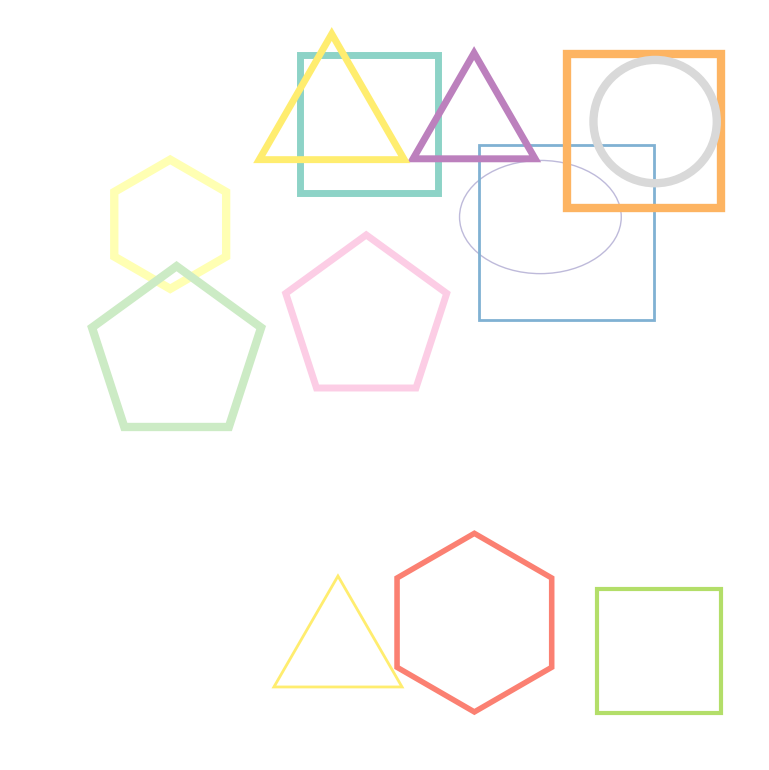[{"shape": "square", "thickness": 2.5, "radius": 0.45, "center": [0.48, 0.839]}, {"shape": "hexagon", "thickness": 3, "radius": 0.42, "center": [0.221, 0.709]}, {"shape": "oval", "thickness": 0.5, "radius": 0.53, "center": [0.702, 0.718]}, {"shape": "hexagon", "thickness": 2, "radius": 0.58, "center": [0.616, 0.191]}, {"shape": "square", "thickness": 1, "radius": 0.57, "center": [0.736, 0.698]}, {"shape": "square", "thickness": 3, "radius": 0.5, "center": [0.836, 0.83]}, {"shape": "square", "thickness": 1.5, "radius": 0.4, "center": [0.856, 0.155]}, {"shape": "pentagon", "thickness": 2.5, "radius": 0.55, "center": [0.476, 0.585]}, {"shape": "circle", "thickness": 3, "radius": 0.4, "center": [0.851, 0.842]}, {"shape": "triangle", "thickness": 2.5, "radius": 0.46, "center": [0.616, 0.84]}, {"shape": "pentagon", "thickness": 3, "radius": 0.58, "center": [0.229, 0.539]}, {"shape": "triangle", "thickness": 2.5, "radius": 0.54, "center": [0.431, 0.847]}, {"shape": "triangle", "thickness": 1, "radius": 0.48, "center": [0.439, 0.156]}]